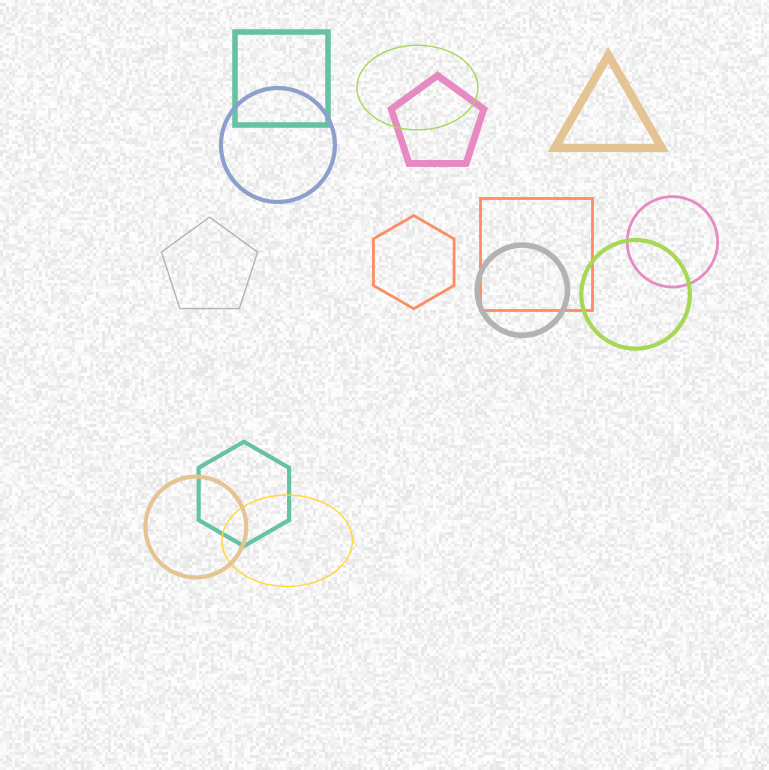[{"shape": "square", "thickness": 2, "radius": 0.3, "center": [0.365, 0.898]}, {"shape": "hexagon", "thickness": 1.5, "radius": 0.34, "center": [0.317, 0.359]}, {"shape": "hexagon", "thickness": 1, "radius": 0.3, "center": [0.537, 0.66]}, {"shape": "square", "thickness": 1, "radius": 0.36, "center": [0.696, 0.67]}, {"shape": "circle", "thickness": 1.5, "radius": 0.37, "center": [0.361, 0.812]}, {"shape": "pentagon", "thickness": 2.5, "radius": 0.32, "center": [0.568, 0.839]}, {"shape": "circle", "thickness": 1, "radius": 0.29, "center": [0.873, 0.686]}, {"shape": "oval", "thickness": 0.5, "radius": 0.39, "center": [0.542, 0.886]}, {"shape": "circle", "thickness": 1.5, "radius": 0.35, "center": [0.825, 0.618]}, {"shape": "oval", "thickness": 0.5, "radius": 0.42, "center": [0.373, 0.298]}, {"shape": "circle", "thickness": 1.5, "radius": 0.33, "center": [0.254, 0.316]}, {"shape": "triangle", "thickness": 3, "radius": 0.4, "center": [0.79, 0.848]}, {"shape": "circle", "thickness": 2, "radius": 0.29, "center": [0.678, 0.623]}, {"shape": "pentagon", "thickness": 0.5, "radius": 0.33, "center": [0.272, 0.652]}]